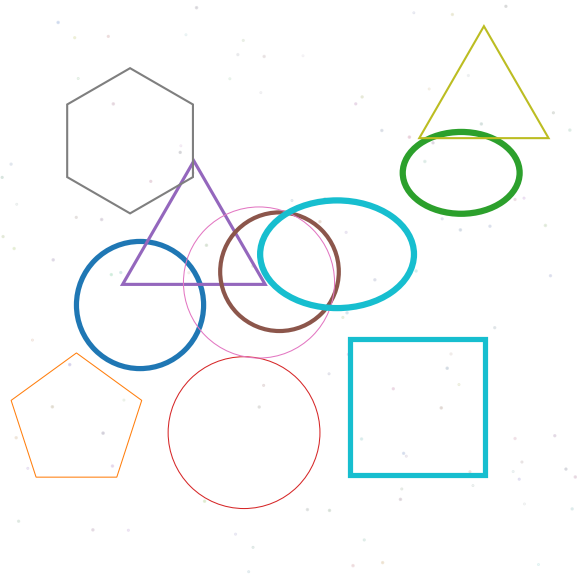[{"shape": "circle", "thickness": 2.5, "radius": 0.55, "center": [0.242, 0.471]}, {"shape": "pentagon", "thickness": 0.5, "radius": 0.59, "center": [0.132, 0.269]}, {"shape": "oval", "thickness": 3, "radius": 0.51, "center": [0.799, 0.7]}, {"shape": "circle", "thickness": 0.5, "radius": 0.66, "center": [0.423, 0.25]}, {"shape": "triangle", "thickness": 1.5, "radius": 0.71, "center": [0.336, 0.578]}, {"shape": "circle", "thickness": 2, "radius": 0.51, "center": [0.484, 0.529]}, {"shape": "circle", "thickness": 0.5, "radius": 0.65, "center": [0.448, 0.51]}, {"shape": "hexagon", "thickness": 1, "radius": 0.63, "center": [0.225, 0.755]}, {"shape": "triangle", "thickness": 1, "radius": 0.65, "center": [0.838, 0.825]}, {"shape": "square", "thickness": 2.5, "radius": 0.59, "center": [0.723, 0.294]}, {"shape": "oval", "thickness": 3, "radius": 0.67, "center": [0.584, 0.559]}]